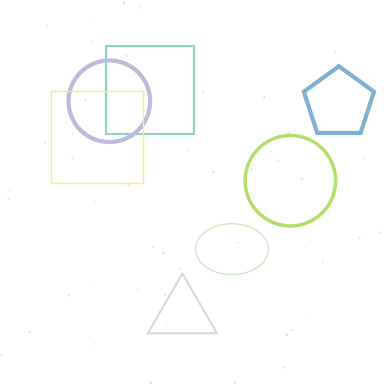[{"shape": "square", "thickness": 1.5, "radius": 0.57, "center": [0.391, 0.765]}, {"shape": "circle", "thickness": 3, "radius": 0.53, "center": [0.284, 0.737]}, {"shape": "pentagon", "thickness": 3, "radius": 0.48, "center": [0.88, 0.732]}, {"shape": "circle", "thickness": 2.5, "radius": 0.59, "center": [0.754, 0.531]}, {"shape": "triangle", "thickness": 1.5, "radius": 0.52, "center": [0.474, 0.186]}, {"shape": "oval", "thickness": 1, "radius": 0.47, "center": [0.602, 0.353]}, {"shape": "square", "thickness": 1, "radius": 0.6, "center": [0.252, 0.644]}]